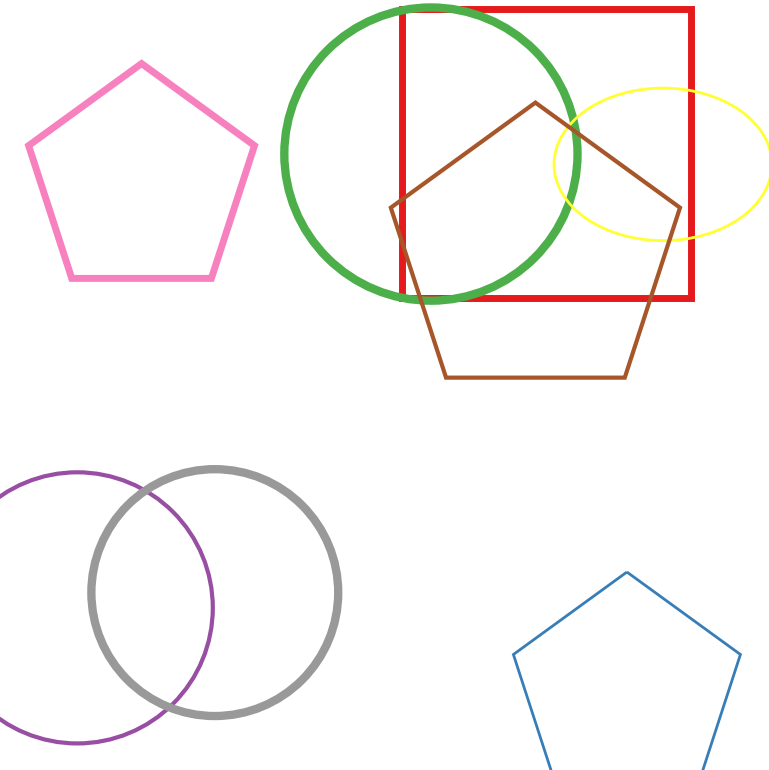[{"shape": "square", "thickness": 2.5, "radius": 0.94, "center": [0.71, 0.801]}, {"shape": "pentagon", "thickness": 1, "radius": 0.77, "center": [0.814, 0.102]}, {"shape": "circle", "thickness": 3, "radius": 0.95, "center": [0.56, 0.8]}, {"shape": "circle", "thickness": 1.5, "radius": 0.88, "center": [0.1, 0.211]}, {"shape": "oval", "thickness": 1, "radius": 0.71, "center": [0.861, 0.787]}, {"shape": "pentagon", "thickness": 1.5, "radius": 0.99, "center": [0.695, 0.669]}, {"shape": "pentagon", "thickness": 2.5, "radius": 0.77, "center": [0.184, 0.763]}, {"shape": "circle", "thickness": 3, "radius": 0.8, "center": [0.279, 0.23]}]